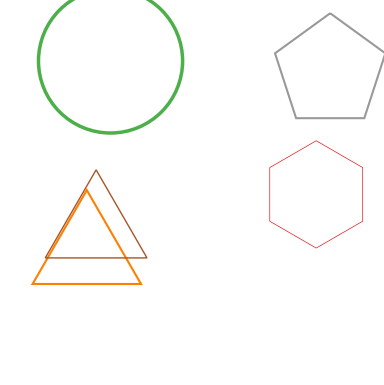[{"shape": "hexagon", "thickness": 0.5, "radius": 0.7, "center": [0.821, 0.495]}, {"shape": "circle", "thickness": 2.5, "radius": 0.94, "center": [0.287, 0.842]}, {"shape": "triangle", "thickness": 1.5, "radius": 0.81, "center": [0.225, 0.344]}, {"shape": "triangle", "thickness": 1, "radius": 0.76, "center": [0.25, 0.406]}, {"shape": "pentagon", "thickness": 1.5, "radius": 0.75, "center": [0.858, 0.815]}]